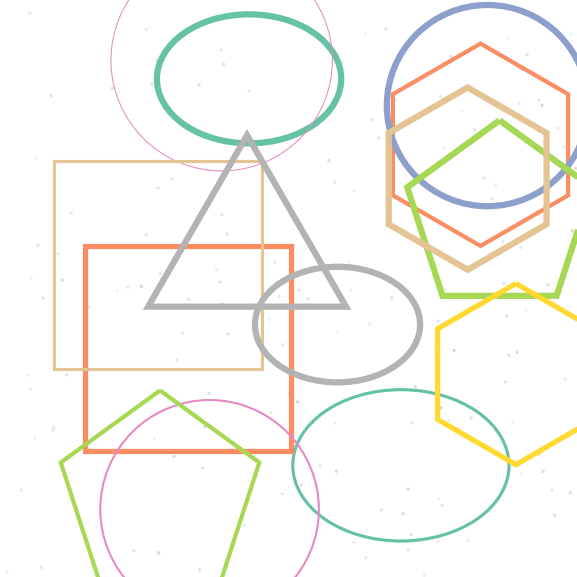[{"shape": "oval", "thickness": 3, "radius": 0.8, "center": [0.431, 0.863]}, {"shape": "oval", "thickness": 1.5, "radius": 0.94, "center": [0.694, 0.193]}, {"shape": "square", "thickness": 2.5, "radius": 0.89, "center": [0.326, 0.395]}, {"shape": "hexagon", "thickness": 2, "radius": 0.88, "center": [0.832, 0.748]}, {"shape": "circle", "thickness": 3, "radius": 0.87, "center": [0.844, 0.816]}, {"shape": "circle", "thickness": 1, "radius": 0.95, "center": [0.363, 0.117]}, {"shape": "circle", "thickness": 0.5, "radius": 0.96, "center": [0.384, 0.895]}, {"shape": "pentagon", "thickness": 3, "radius": 0.84, "center": [0.865, 0.623]}, {"shape": "pentagon", "thickness": 2, "radius": 0.9, "center": [0.277, 0.142]}, {"shape": "hexagon", "thickness": 2.5, "radius": 0.78, "center": [0.893, 0.351]}, {"shape": "hexagon", "thickness": 3, "radius": 0.79, "center": [0.81, 0.69]}, {"shape": "square", "thickness": 1.5, "radius": 0.9, "center": [0.274, 0.541]}, {"shape": "oval", "thickness": 3, "radius": 0.71, "center": [0.584, 0.437]}, {"shape": "triangle", "thickness": 3, "radius": 0.99, "center": [0.428, 0.567]}]